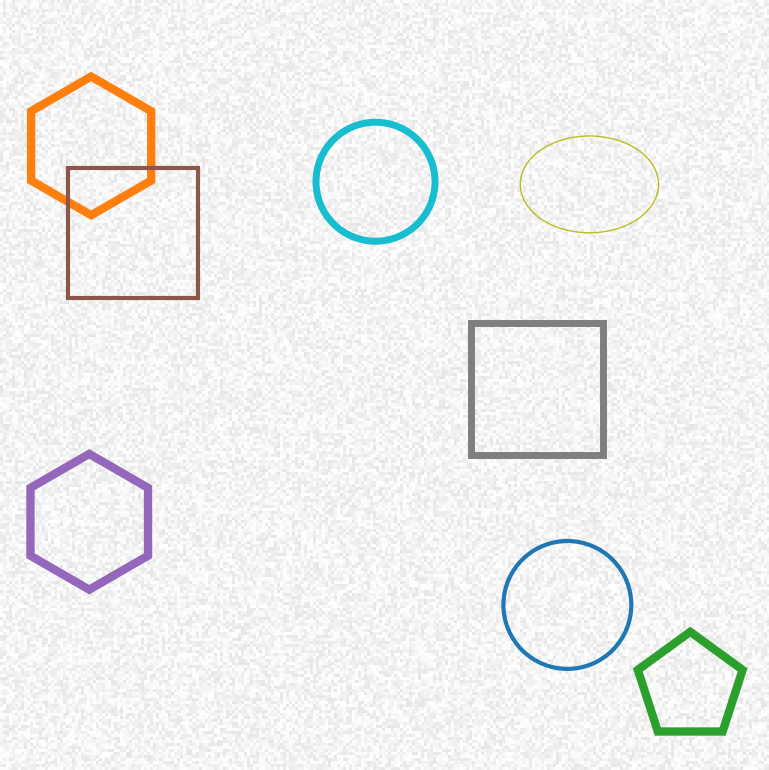[{"shape": "circle", "thickness": 1.5, "radius": 0.42, "center": [0.737, 0.214]}, {"shape": "hexagon", "thickness": 3, "radius": 0.45, "center": [0.118, 0.811]}, {"shape": "pentagon", "thickness": 3, "radius": 0.36, "center": [0.896, 0.108]}, {"shape": "hexagon", "thickness": 3, "radius": 0.44, "center": [0.116, 0.322]}, {"shape": "square", "thickness": 1.5, "radius": 0.42, "center": [0.173, 0.698]}, {"shape": "square", "thickness": 2.5, "radius": 0.43, "center": [0.698, 0.495]}, {"shape": "oval", "thickness": 0.5, "radius": 0.45, "center": [0.765, 0.761]}, {"shape": "circle", "thickness": 2.5, "radius": 0.39, "center": [0.488, 0.764]}]